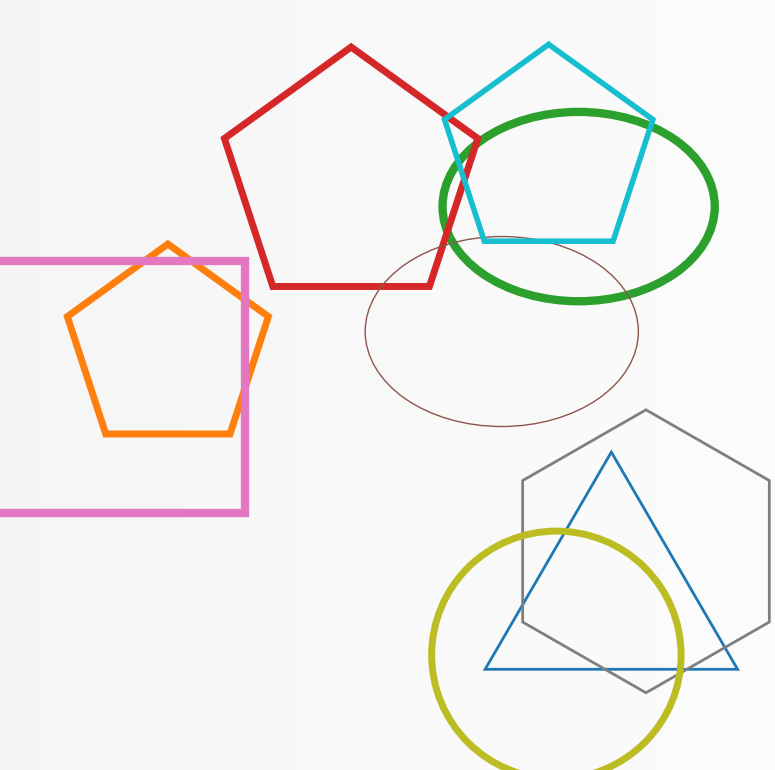[{"shape": "triangle", "thickness": 1, "radius": 0.94, "center": [0.789, 0.225]}, {"shape": "pentagon", "thickness": 2.5, "radius": 0.68, "center": [0.217, 0.547]}, {"shape": "oval", "thickness": 3, "radius": 0.88, "center": [0.747, 0.732]}, {"shape": "pentagon", "thickness": 2.5, "radius": 0.86, "center": [0.453, 0.767]}, {"shape": "oval", "thickness": 0.5, "radius": 0.88, "center": [0.647, 0.569]}, {"shape": "square", "thickness": 3, "radius": 0.82, "center": [0.153, 0.497]}, {"shape": "hexagon", "thickness": 1, "radius": 0.92, "center": [0.834, 0.284]}, {"shape": "circle", "thickness": 2.5, "radius": 0.8, "center": [0.718, 0.149]}, {"shape": "pentagon", "thickness": 2, "radius": 0.71, "center": [0.708, 0.801]}]